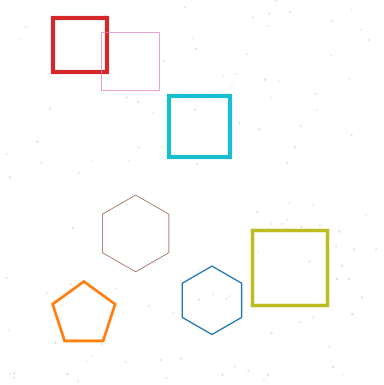[{"shape": "hexagon", "thickness": 1, "radius": 0.44, "center": [0.551, 0.22]}, {"shape": "pentagon", "thickness": 2, "radius": 0.43, "center": [0.218, 0.184]}, {"shape": "square", "thickness": 3, "radius": 0.35, "center": [0.207, 0.883]}, {"shape": "hexagon", "thickness": 0.5, "radius": 0.5, "center": [0.352, 0.394]}, {"shape": "square", "thickness": 0.5, "radius": 0.38, "center": [0.338, 0.84]}, {"shape": "square", "thickness": 2.5, "radius": 0.49, "center": [0.751, 0.305]}, {"shape": "square", "thickness": 3, "radius": 0.4, "center": [0.518, 0.671]}]